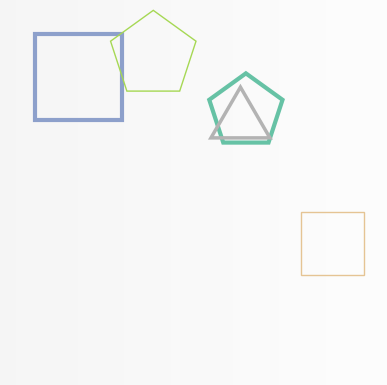[{"shape": "pentagon", "thickness": 3, "radius": 0.5, "center": [0.635, 0.71]}, {"shape": "square", "thickness": 3, "radius": 0.56, "center": [0.202, 0.8]}, {"shape": "pentagon", "thickness": 1, "radius": 0.58, "center": [0.396, 0.857]}, {"shape": "square", "thickness": 1, "radius": 0.41, "center": [0.858, 0.368]}, {"shape": "triangle", "thickness": 2.5, "radius": 0.44, "center": [0.62, 0.686]}]